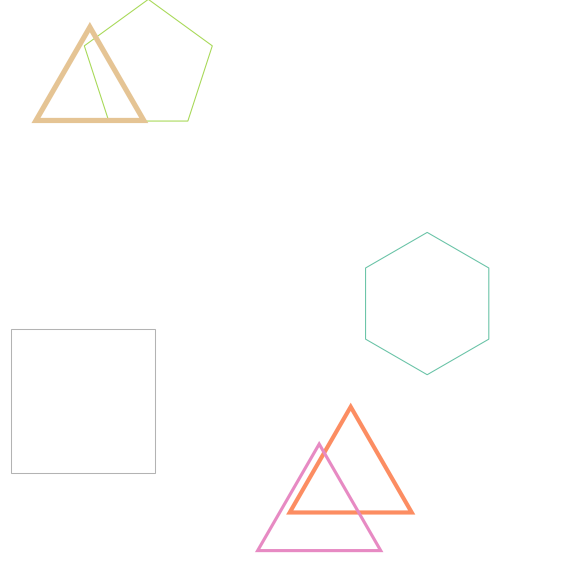[{"shape": "hexagon", "thickness": 0.5, "radius": 0.62, "center": [0.74, 0.473]}, {"shape": "triangle", "thickness": 2, "radius": 0.61, "center": [0.607, 0.173]}, {"shape": "triangle", "thickness": 1.5, "radius": 0.62, "center": [0.553, 0.107]}, {"shape": "pentagon", "thickness": 0.5, "radius": 0.58, "center": [0.257, 0.884]}, {"shape": "triangle", "thickness": 2.5, "radius": 0.54, "center": [0.156, 0.844]}, {"shape": "square", "thickness": 0.5, "radius": 0.62, "center": [0.144, 0.305]}]